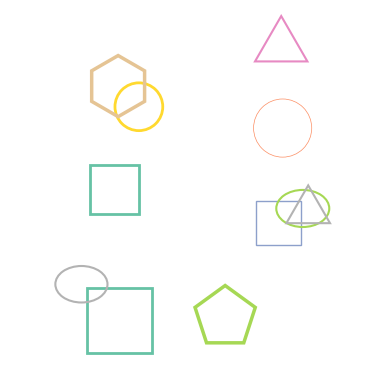[{"shape": "square", "thickness": 2, "radius": 0.43, "center": [0.31, 0.167]}, {"shape": "square", "thickness": 2, "radius": 0.32, "center": [0.298, 0.509]}, {"shape": "circle", "thickness": 0.5, "radius": 0.38, "center": [0.734, 0.667]}, {"shape": "square", "thickness": 1, "radius": 0.29, "center": [0.723, 0.421]}, {"shape": "triangle", "thickness": 1.5, "radius": 0.39, "center": [0.73, 0.88]}, {"shape": "oval", "thickness": 1.5, "radius": 0.34, "center": [0.786, 0.459]}, {"shape": "pentagon", "thickness": 2.5, "radius": 0.41, "center": [0.585, 0.176]}, {"shape": "circle", "thickness": 2, "radius": 0.31, "center": [0.361, 0.723]}, {"shape": "hexagon", "thickness": 2.5, "radius": 0.4, "center": [0.307, 0.776]}, {"shape": "triangle", "thickness": 1.5, "radius": 0.33, "center": [0.801, 0.453]}, {"shape": "oval", "thickness": 1.5, "radius": 0.34, "center": [0.211, 0.262]}]